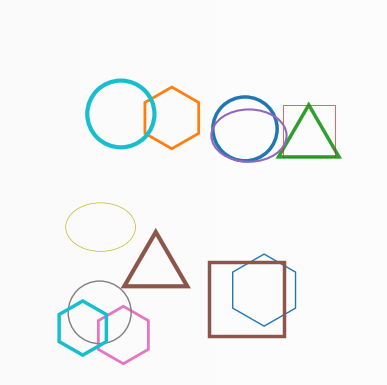[{"shape": "circle", "thickness": 2.5, "radius": 0.41, "center": [0.632, 0.665]}, {"shape": "hexagon", "thickness": 1, "radius": 0.47, "center": [0.682, 0.246]}, {"shape": "hexagon", "thickness": 2, "radius": 0.4, "center": [0.443, 0.694]}, {"shape": "triangle", "thickness": 2.5, "radius": 0.45, "center": [0.797, 0.637]}, {"shape": "square", "thickness": 0.5, "radius": 0.34, "center": [0.797, 0.661]}, {"shape": "oval", "thickness": 1.5, "radius": 0.49, "center": [0.643, 0.648]}, {"shape": "square", "thickness": 2.5, "radius": 0.48, "center": [0.636, 0.223]}, {"shape": "triangle", "thickness": 3, "radius": 0.47, "center": [0.402, 0.303]}, {"shape": "hexagon", "thickness": 2, "radius": 0.37, "center": [0.318, 0.13]}, {"shape": "circle", "thickness": 1, "radius": 0.41, "center": [0.257, 0.189]}, {"shape": "oval", "thickness": 0.5, "radius": 0.45, "center": [0.26, 0.41]}, {"shape": "hexagon", "thickness": 2.5, "radius": 0.35, "center": [0.214, 0.148]}, {"shape": "circle", "thickness": 3, "radius": 0.43, "center": [0.312, 0.704]}]